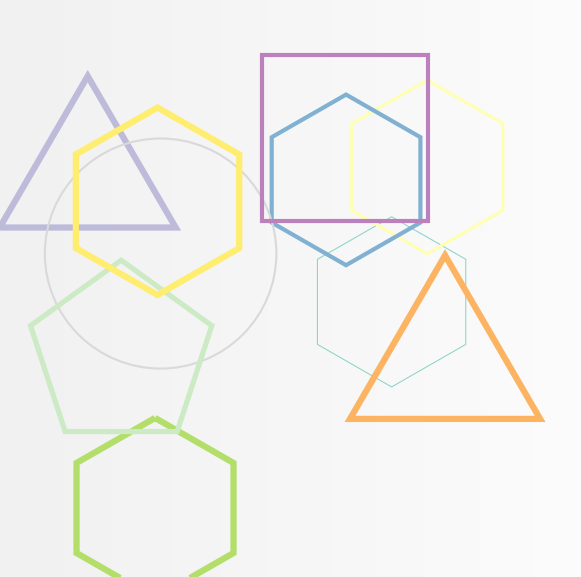[{"shape": "hexagon", "thickness": 0.5, "radius": 0.74, "center": [0.674, 0.476]}, {"shape": "hexagon", "thickness": 1.5, "radius": 0.75, "center": [0.735, 0.71]}, {"shape": "triangle", "thickness": 3, "radius": 0.87, "center": [0.151, 0.693]}, {"shape": "hexagon", "thickness": 2, "radius": 0.74, "center": [0.595, 0.688]}, {"shape": "triangle", "thickness": 3, "radius": 0.94, "center": [0.766, 0.368]}, {"shape": "hexagon", "thickness": 3, "radius": 0.78, "center": [0.267, 0.12]}, {"shape": "circle", "thickness": 1, "radius": 1.0, "center": [0.276, 0.56]}, {"shape": "square", "thickness": 2, "radius": 0.72, "center": [0.594, 0.76]}, {"shape": "pentagon", "thickness": 2.5, "radius": 0.82, "center": [0.208, 0.385]}, {"shape": "hexagon", "thickness": 3, "radius": 0.81, "center": [0.271, 0.651]}]